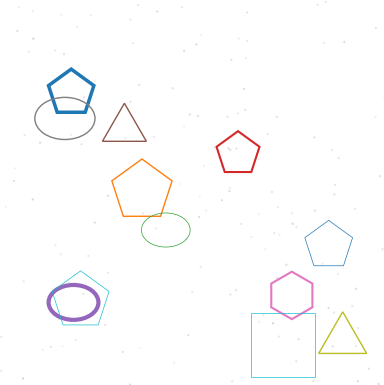[{"shape": "pentagon", "thickness": 2.5, "radius": 0.31, "center": [0.185, 0.759]}, {"shape": "pentagon", "thickness": 0.5, "radius": 0.33, "center": [0.854, 0.362]}, {"shape": "pentagon", "thickness": 1, "radius": 0.41, "center": [0.369, 0.505]}, {"shape": "oval", "thickness": 0.5, "radius": 0.32, "center": [0.431, 0.403]}, {"shape": "pentagon", "thickness": 1.5, "radius": 0.29, "center": [0.618, 0.601]}, {"shape": "oval", "thickness": 3, "radius": 0.32, "center": [0.191, 0.215]}, {"shape": "triangle", "thickness": 1, "radius": 0.33, "center": [0.323, 0.666]}, {"shape": "hexagon", "thickness": 1.5, "radius": 0.31, "center": [0.758, 0.233]}, {"shape": "oval", "thickness": 1, "radius": 0.39, "center": [0.169, 0.692]}, {"shape": "triangle", "thickness": 1, "radius": 0.36, "center": [0.89, 0.118]}, {"shape": "pentagon", "thickness": 0.5, "radius": 0.39, "center": [0.209, 0.219]}, {"shape": "square", "thickness": 0.5, "radius": 0.41, "center": [0.736, 0.104]}]